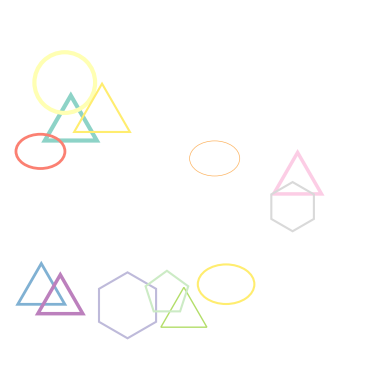[{"shape": "triangle", "thickness": 3, "radius": 0.39, "center": [0.184, 0.674]}, {"shape": "circle", "thickness": 3, "radius": 0.39, "center": [0.168, 0.785]}, {"shape": "hexagon", "thickness": 1.5, "radius": 0.43, "center": [0.331, 0.207]}, {"shape": "oval", "thickness": 2, "radius": 0.32, "center": [0.105, 0.607]}, {"shape": "triangle", "thickness": 2, "radius": 0.35, "center": [0.107, 0.245]}, {"shape": "oval", "thickness": 0.5, "radius": 0.33, "center": [0.558, 0.588]}, {"shape": "triangle", "thickness": 1, "radius": 0.34, "center": [0.478, 0.185]}, {"shape": "triangle", "thickness": 2.5, "radius": 0.36, "center": [0.773, 0.532]}, {"shape": "hexagon", "thickness": 1.5, "radius": 0.32, "center": [0.76, 0.463]}, {"shape": "triangle", "thickness": 2.5, "radius": 0.34, "center": [0.157, 0.219]}, {"shape": "pentagon", "thickness": 1.5, "radius": 0.29, "center": [0.434, 0.238]}, {"shape": "triangle", "thickness": 1.5, "radius": 0.42, "center": [0.265, 0.699]}, {"shape": "oval", "thickness": 1.5, "radius": 0.37, "center": [0.587, 0.262]}]